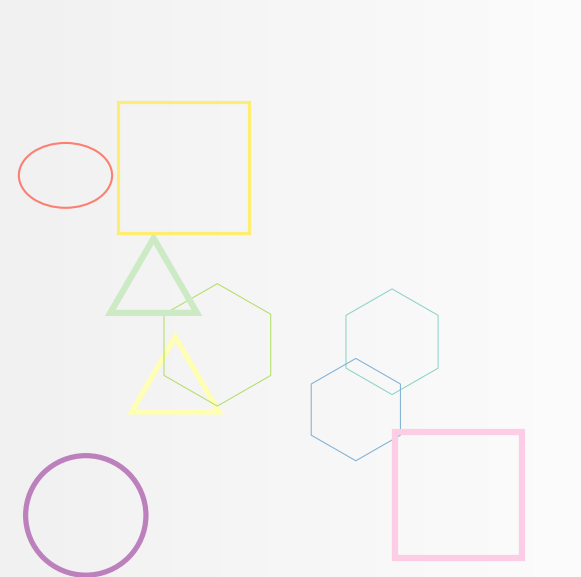[{"shape": "hexagon", "thickness": 0.5, "radius": 0.46, "center": [0.674, 0.407]}, {"shape": "triangle", "thickness": 2.5, "radius": 0.43, "center": [0.302, 0.329]}, {"shape": "oval", "thickness": 1, "radius": 0.4, "center": [0.113, 0.695]}, {"shape": "hexagon", "thickness": 0.5, "radius": 0.44, "center": [0.612, 0.29]}, {"shape": "hexagon", "thickness": 0.5, "radius": 0.53, "center": [0.374, 0.402]}, {"shape": "square", "thickness": 3, "radius": 0.55, "center": [0.789, 0.142]}, {"shape": "circle", "thickness": 2.5, "radius": 0.52, "center": [0.148, 0.107]}, {"shape": "triangle", "thickness": 3, "radius": 0.43, "center": [0.264, 0.5]}, {"shape": "square", "thickness": 1.5, "radius": 0.57, "center": [0.316, 0.709]}]